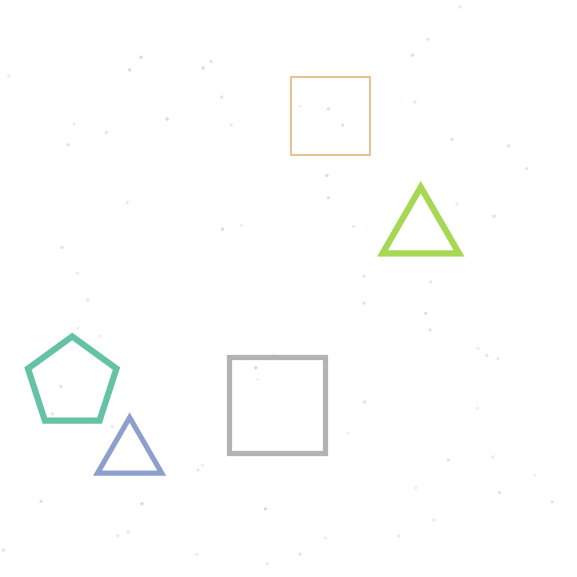[{"shape": "pentagon", "thickness": 3, "radius": 0.4, "center": [0.125, 0.336]}, {"shape": "triangle", "thickness": 2.5, "radius": 0.32, "center": [0.224, 0.212]}, {"shape": "triangle", "thickness": 3, "radius": 0.38, "center": [0.729, 0.599]}, {"shape": "square", "thickness": 1, "radius": 0.34, "center": [0.572, 0.798]}, {"shape": "square", "thickness": 2.5, "radius": 0.42, "center": [0.479, 0.298]}]